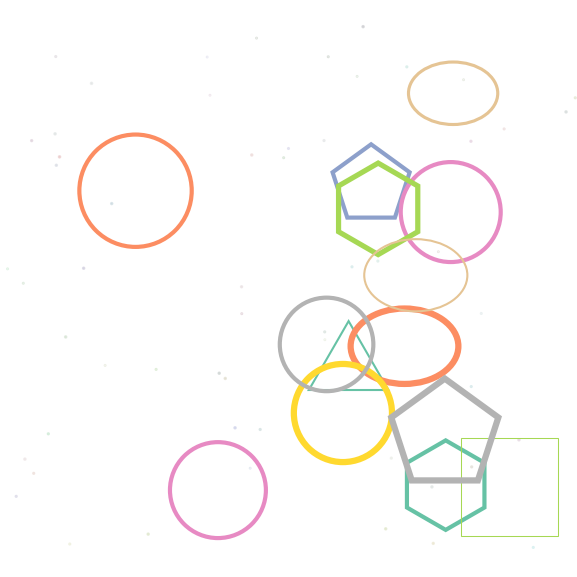[{"shape": "hexagon", "thickness": 2, "radius": 0.39, "center": [0.772, 0.159]}, {"shape": "triangle", "thickness": 1, "radius": 0.4, "center": [0.604, 0.364]}, {"shape": "oval", "thickness": 3, "radius": 0.47, "center": [0.7, 0.4]}, {"shape": "circle", "thickness": 2, "radius": 0.49, "center": [0.235, 0.669]}, {"shape": "pentagon", "thickness": 2, "radius": 0.35, "center": [0.643, 0.679]}, {"shape": "circle", "thickness": 2, "radius": 0.43, "center": [0.78, 0.632]}, {"shape": "circle", "thickness": 2, "radius": 0.42, "center": [0.377, 0.15]}, {"shape": "square", "thickness": 0.5, "radius": 0.42, "center": [0.882, 0.156]}, {"shape": "hexagon", "thickness": 2.5, "radius": 0.4, "center": [0.655, 0.638]}, {"shape": "circle", "thickness": 3, "radius": 0.42, "center": [0.594, 0.284]}, {"shape": "oval", "thickness": 1.5, "radius": 0.39, "center": [0.785, 0.838]}, {"shape": "oval", "thickness": 1, "radius": 0.45, "center": [0.72, 0.523]}, {"shape": "circle", "thickness": 2, "radius": 0.41, "center": [0.565, 0.403]}, {"shape": "pentagon", "thickness": 3, "radius": 0.49, "center": [0.77, 0.246]}]